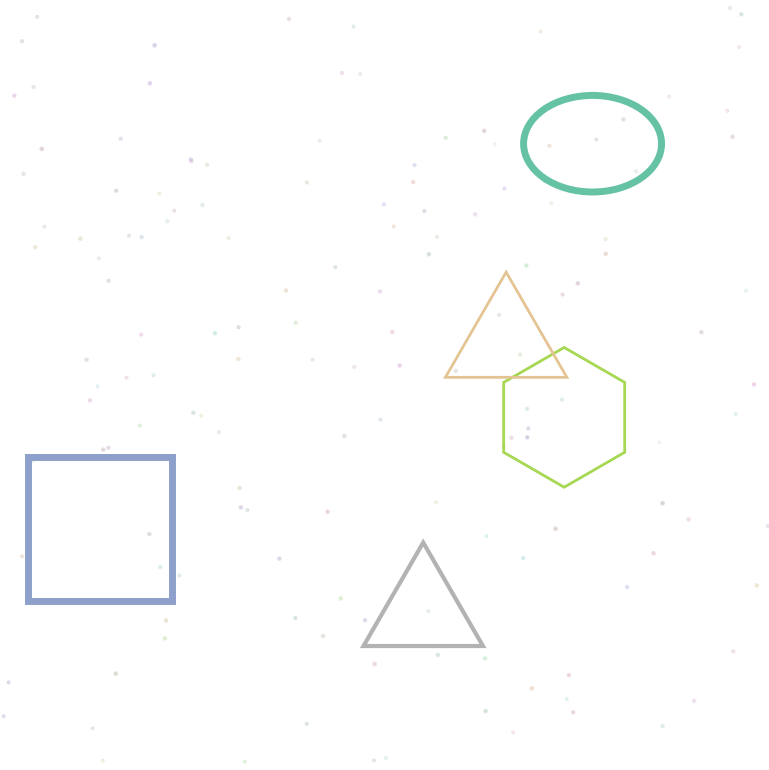[{"shape": "oval", "thickness": 2.5, "radius": 0.45, "center": [0.77, 0.813]}, {"shape": "square", "thickness": 2.5, "radius": 0.47, "center": [0.13, 0.312]}, {"shape": "hexagon", "thickness": 1, "radius": 0.45, "center": [0.733, 0.458]}, {"shape": "triangle", "thickness": 1, "radius": 0.46, "center": [0.657, 0.556]}, {"shape": "triangle", "thickness": 1.5, "radius": 0.45, "center": [0.55, 0.206]}]